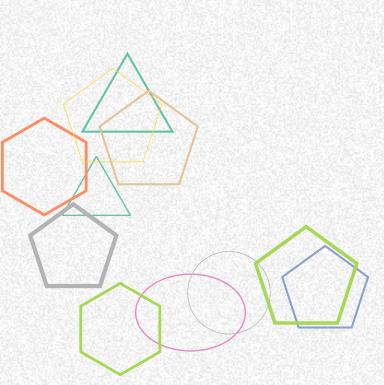[{"shape": "triangle", "thickness": 1.5, "radius": 0.68, "center": [0.331, 0.726]}, {"shape": "triangle", "thickness": 1, "radius": 0.51, "center": [0.25, 0.492]}, {"shape": "hexagon", "thickness": 2, "radius": 0.63, "center": [0.115, 0.568]}, {"shape": "pentagon", "thickness": 1.5, "radius": 0.59, "center": [0.844, 0.244]}, {"shape": "oval", "thickness": 1, "radius": 0.71, "center": [0.495, 0.188]}, {"shape": "hexagon", "thickness": 2, "radius": 0.59, "center": [0.312, 0.145]}, {"shape": "pentagon", "thickness": 2.5, "radius": 0.69, "center": [0.795, 0.273]}, {"shape": "pentagon", "thickness": 0.5, "radius": 0.67, "center": [0.293, 0.688]}, {"shape": "pentagon", "thickness": 1.5, "radius": 0.67, "center": [0.386, 0.63]}, {"shape": "circle", "thickness": 0.5, "radius": 0.54, "center": [0.595, 0.24]}, {"shape": "pentagon", "thickness": 3, "radius": 0.59, "center": [0.19, 0.352]}]